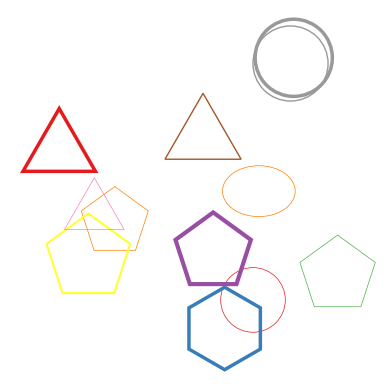[{"shape": "circle", "thickness": 0.5, "radius": 0.42, "center": [0.657, 0.221]}, {"shape": "triangle", "thickness": 2.5, "radius": 0.54, "center": [0.154, 0.609]}, {"shape": "hexagon", "thickness": 2.5, "radius": 0.54, "center": [0.584, 0.147]}, {"shape": "pentagon", "thickness": 0.5, "radius": 0.51, "center": [0.877, 0.286]}, {"shape": "pentagon", "thickness": 3, "radius": 0.51, "center": [0.554, 0.345]}, {"shape": "pentagon", "thickness": 0.5, "radius": 0.46, "center": [0.298, 0.424]}, {"shape": "oval", "thickness": 0.5, "radius": 0.47, "center": [0.672, 0.503]}, {"shape": "pentagon", "thickness": 1.5, "radius": 0.57, "center": [0.229, 0.331]}, {"shape": "triangle", "thickness": 1, "radius": 0.57, "center": [0.527, 0.643]}, {"shape": "triangle", "thickness": 0.5, "radius": 0.45, "center": [0.245, 0.449]}, {"shape": "circle", "thickness": 1, "radius": 0.49, "center": [0.755, 0.835]}, {"shape": "circle", "thickness": 2.5, "radius": 0.5, "center": [0.763, 0.85]}]